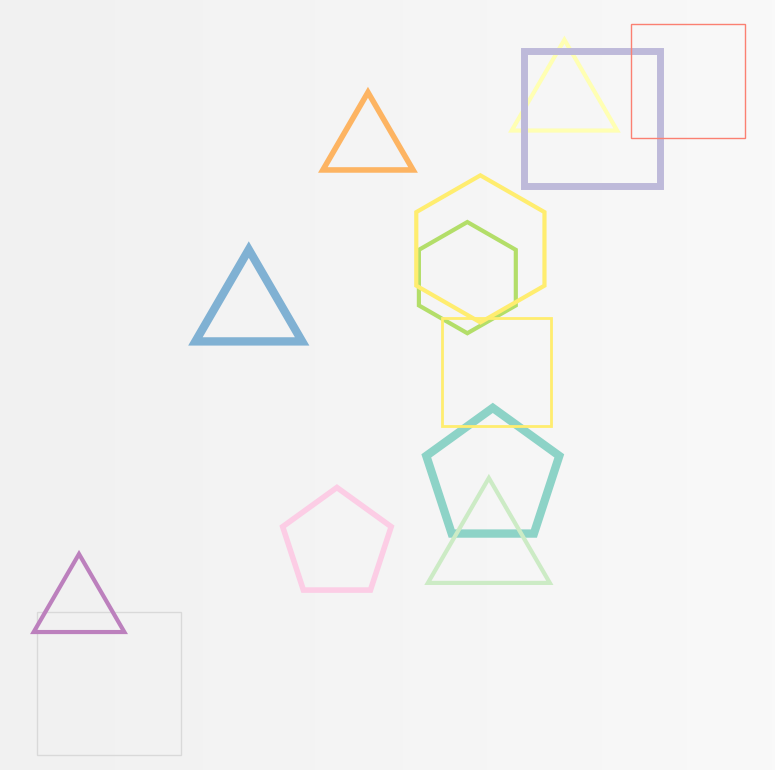[{"shape": "pentagon", "thickness": 3, "radius": 0.45, "center": [0.636, 0.38]}, {"shape": "triangle", "thickness": 1.5, "radius": 0.39, "center": [0.728, 0.87]}, {"shape": "square", "thickness": 2.5, "radius": 0.44, "center": [0.764, 0.846]}, {"shape": "square", "thickness": 0.5, "radius": 0.37, "center": [0.888, 0.895]}, {"shape": "triangle", "thickness": 3, "radius": 0.4, "center": [0.321, 0.596]}, {"shape": "triangle", "thickness": 2, "radius": 0.34, "center": [0.475, 0.813]}, {"shape": "hexagon", "thickness": 1.5, "radius": 0.36, "center": [0.603, 0.639]}, {"shape": "pentagon", "thickness": 2, "radius": 0.37, "center": [0.435, 0.293]}, {"shape": "square", "thickness": 0.5, "radius": 0.46, "center": [0.141, 0.113]}, {"shape": "triangle", "thickness": 1.5, "radius": 0.34, "center": [0.102, 0.213]}, {"shape": "triangle", "thickness": 1.5, "radius": 0.45, "center": [0.631, 0.288]}, {"shape": "square", "thickness": 1, "radius": 0.35, "center": [0.64, 0.517]}, {"shape": "hexagon", "thickness": 1.5, "radius": 0.48, "center": [0.62, 0.677]}]